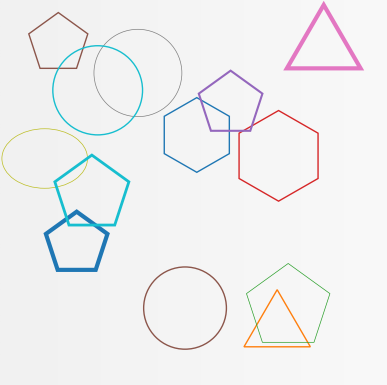[{"shape": "pentagon", "thickness": 3, "radius": 0.42, "center": [0.198, 0.367]}, {"shape": "hexagon", "thickness": 1, "radius": 0.48, "center": [0.508, 0.649]}, {"shape": "triangle", "thickness": 1, "radius": 0.49, "center": [0.715, 0.149]}, {"shape": "pentagon", "thickness": 0.5, "radius": 0.57, "center": [0.744, 0.202]}, {"shape": "hexagon", "thickness": 1, "radius": 0.59, "center": [0.719, 0.595]}, {"shape": "pentagon", "thickness": 1.5, "radius": 0.43, "center": [0.595, 0.73]}, {"shape": "pentagon", "thickness": 1, "radius": 0.4, "center": [0.15, 0.887]}, {"shape": "circle", "thickness": 1, "radius": 0.53, "center": [0.478, 0.2]}, {"shape": "triangle", "thickness": 3, "radius": 0.55, "center": [0.835, 0.877]}, {"shape": "circle", "thickness": 0.5, "radius": 0.57, "center": [0.356, 0.81]}, {"shape": "oval", "thickness": 0.5, "radius": 0.55, "center": [0.115, 0.588]}, {"shape": "pentagon", "thickness": 2, "radius": 0.5, "center": [0.237, 0.497]}, {"shape": "circle", "thickness": 1, "radius": 0.58, "center": [0.252, 0.765]}]